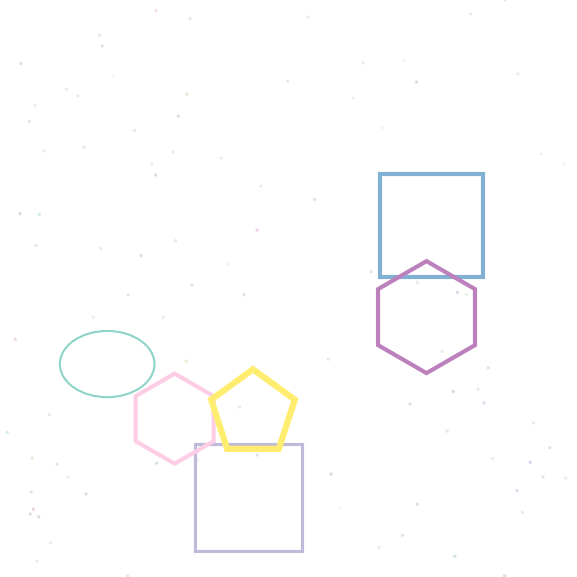[{"shape": "oval", "thickness": 1, "radius": 0.41, "center": [0.186, 0.369]}, {"shape": "square", "thickness": 1.5, "radius": 0.46, "center": [0.43, 0.137]}, {"shape": "square", "thickness": 2, "radius": 0.45, "center": [0.747, 0.608]}, {"shape": "hexagon", "thickness": 2, "radius": 0.39, "center": [0.302, 0.274]}, {"shape": "hexagon", "thickness": 2, "radius": 0.48, "center": [0.739, 0.45]}, {"shape": "pentagon", "thickness": 3, "radius": 0.38, "center": [0.438, 0.284]}]